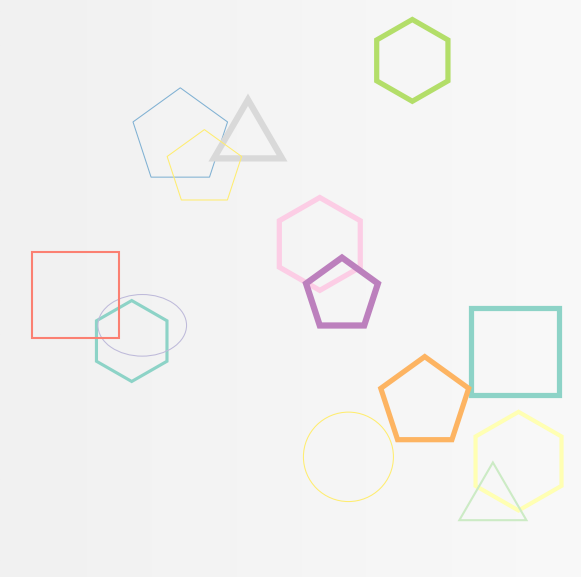[{"shape": "square", "thickness": 2.5, "radius": 0.38, "center": [0.886, 0.391]}, {"shape": "hexagon", "thickness": 1.5, "radius": 0.35, "center": [0.227, 0.409]}, {"shape": "hexagon", "thickness": 2, "radius": 0.43, "center": [0.892, 0.201]}, {"shape": "oval", "thickness": 0.5, "radius": 0.38, "center": [0.245, 0.436]}, {"shape": "square", "thickness": 1, "radius": 0.37, "center": [0.13, 0.488]}, {"shape": "pentagon", "thickness": 0.5, "radius": 0.43, "center": [0.31, 0.762]}, {"shape": "pentagon", "thickness": 2.5, "radius": 0.4, "center": [0.731, 0.302]}, {"shape": "hexagon", "thickness": 2.5, "radius": 0.35, "center": [0.709, 0.895]}, {"shape": "hexagon", "thickness": 2.5, "radius": 0.4, "center": [0.55, 0.577]}, {"shape": "triangle", "thickness": 3, "radius": 0.34, "center": [0.427, 0.759]}, {"shape": "pentagon", "thickness": 3, "radius": 0.32, "center": [0.588, 0.488]}, {"shape": "triangle", "thickness": 1, "radius": 0.33, "center": [0.848, 0.132]}, {"shape": "pentagon", "thickness": 0.5, "radius": 0.34, "center": [0.352, 0.707]}, {"shape": "circle", "thickness": 0.5, "radius": 0.39, "center": [0.599, 0.208]}]